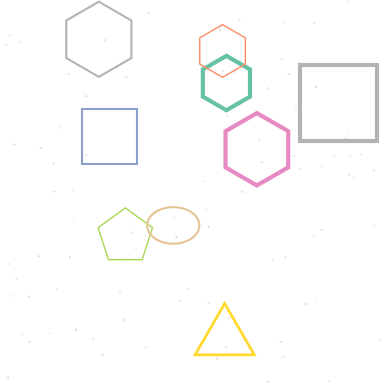[{"shape": "hexagon", "thickness": 3, "radius": 0.35, "center": [0.588, 0.784]}, {"shape": "hexagon", "thickness": 1, "radius": 0.34, "center": [0.578, 0.868]}, {"shape": "square", "thickness": 1.5, "radius": 0.36, "center": [0.284, 0.645]}, {"shape": "hexagon", "thickness": 3, "radius": 0.47, "center": [0.667, 0.612]}, {"shape": "pentagon", "thickness": 1, "radius": 0.37, "center": [0.326, 0.386]}, {"shape": "triangle", "thickness": 2, "radius": 0.44, "center": [0.584, 0.123]}, {"shape": "oval", "thickness": 1.5, "radius": 0.34, "center": [0.45, 0.414]}, {"shape": "hexagon", "thickness": 1.5, "radius": 0.49, "center": [0.257, 0.898]}, {"shape": "square", "thickness": 3, "radius": 0.5, "center": [0.879, 0.732]}]